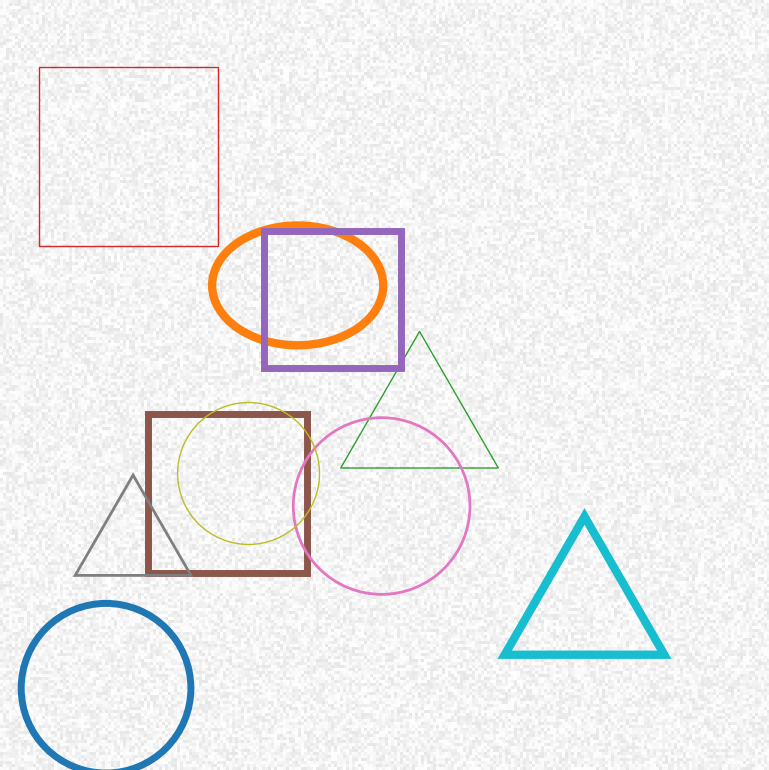[{"shape": "circle", "thickness": 2.5, "radius": 0.55, "center": [0.138, 0.106]}, {"shape": "oval", "thickness": 3, "radius": 0.56, "center": [0.387, 0.629]}, {"shape": "triangle", "thickness": 0.5, "radius": 0.59, "center": [0.545, 0.451]}, {"shape": "square", "thickness": 0.5, "radius": 0.58, "center": [0.167, 0.797]}, {"shape": "square", "thickness": 2.5, "radius": 0.44, "center": [0.432, 0.611]}, {"shape": "square", "thickness": 2.5, "radius": 0.52, "center": [0.296, 0.359]}, {"shape": "circle", "thickness": 1, "radius": 0.57, "center": [0.496, 0.343]}, {"shape": "triangle", "thickness": 1, "radius": 0.43, "center": [0.173, 0.296]}, {"shape": "circle", "thickness": 0.5, "radius": 0.46, "center": [0.323, 0.385]}, {"shape": "triangle", "thickness": 3, "radius": 0.6, "center": [0.759, 0.21]}]